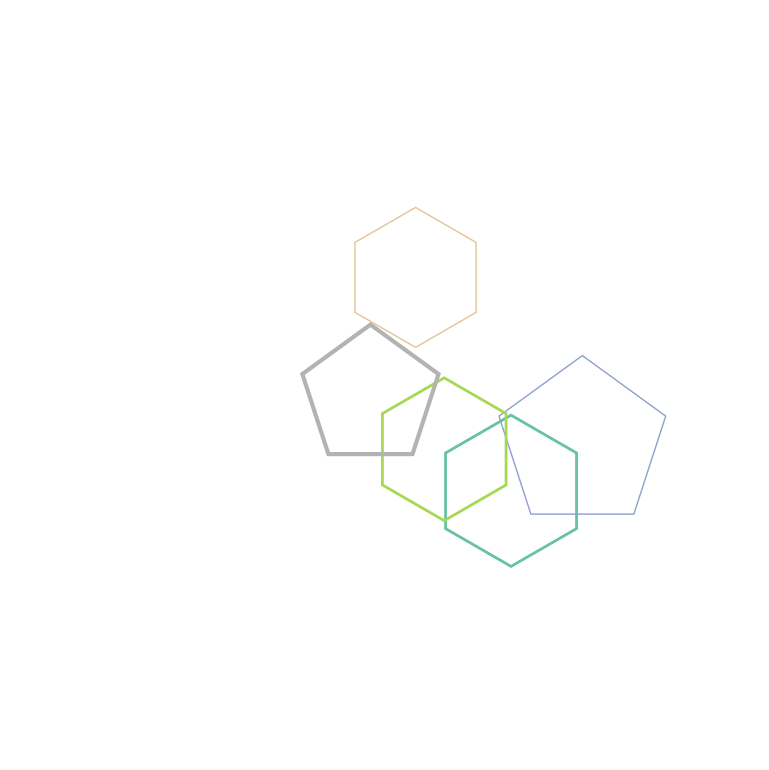[{"shape": "hexagon", "thickness": 1, "radius": 0.49, "center": [0.664, 0.363]}, {"shape": "pentagon", "thickness": 0.5, "radius": 0.57, "center": [0.756, 0.424]}, {"shape": "hexagon", "thickness": 1, "radius": 0.46, "center": [0.577, 0.417]}, {"shape": "hexagon", "thickness": 0.5, "radius": 0.45, "center": [0.54, 0.64]}, {"shape": "pentagon", "thickness": 1.5, "radius": 0.46, "center": [0.481, 0.485]}]